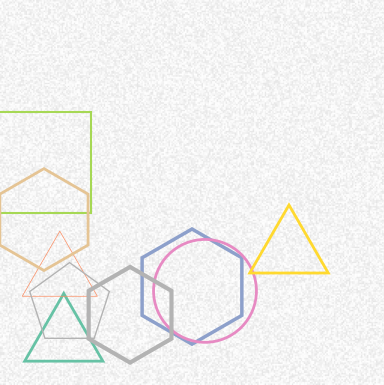[{"shape": "triangle", "thickness": 2, "radius": 0.59, "center": [0.166, 0.121]}, {"shape": "triangle", "thickness": 0.5, "radius": 0.56, "center": [0.155, 0.287]}, {"shape": "hexagon", "thickness": 2.5, "radius": 0.75, "center": [0.499, 0.256]}, {"shape": "circle", "thickness": 2, "radius": 0.67, "center": [0.532, 0.244]}, {"shape": "square", "thickness": 1.5, "radius": 0.66, "center": [0.106, 0.578]}, {"shape": "triangle", "thickness": 2, "radius": 0.59, "center": [0.751, 0.35]}, {"shape": "hexagon", "thickness": 2, "radius": 0.66, "center": [0.114, 0.43]}, {"shape": "pentagon", "thickness": 1, "radius": 0.54, "center": [0.181, 0.209]}, {"shape": "hexagon", "thickness": 3, "radius": 0.62, "center": [0.338, 0.182]}]